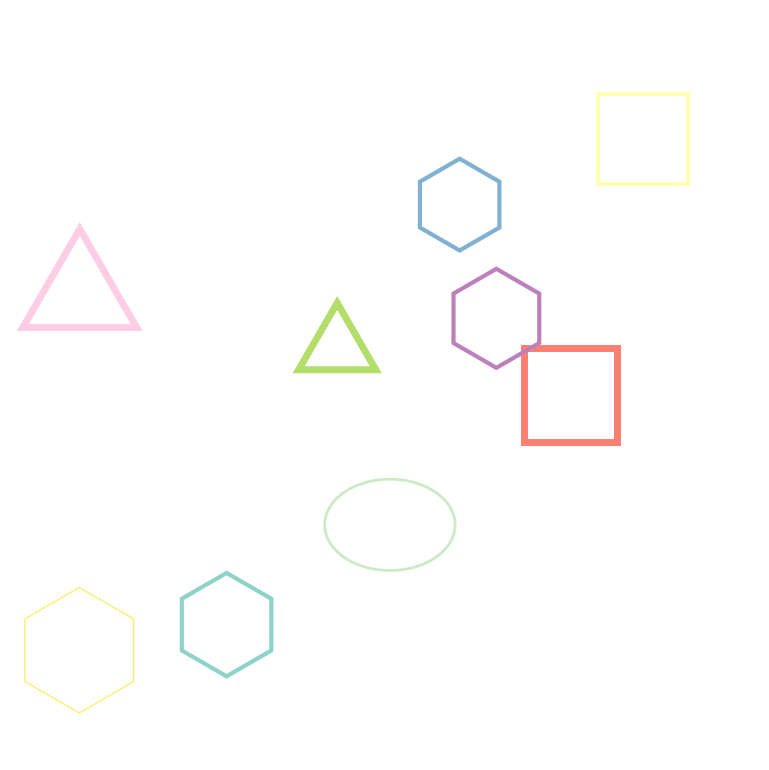[{"shape": "hexagon", "thickness": 1.5, "radius": 0.34, "center": [0.294, 0.189]}, {"shape": "square", "thickness": 1.5, "radius": 0.29, "center": [0.835, 0.82]}, {"shape": "square", "thickness": 2.5, "radius": 0.3, "center": [0.741, 0.487]}, {"shape": "hexagon", "thickness": 1.5, "radius": 0.3, "center": [0.597, 0.734]}, {"shape": "triangle", "thickness": 2.5, "radius": 0.29, "center": [0.438, 0.549]}, {"shape": "triangle", "thickness": 2.5, "radius": 0.43, "center": [0.104, 0.617]}, {"shape": "hexagon", "thickness": 1.5, "radius": 0.32, "center": [0.645, 0.587]}, {"shape": "oval", "thickness": 1, "radius": 0.42, "center": [0.506, 0.318]}, {"shape": "hexagon", "thickness": 0.5, "radius": 0.41, "center": [0.103, 0.156]}]